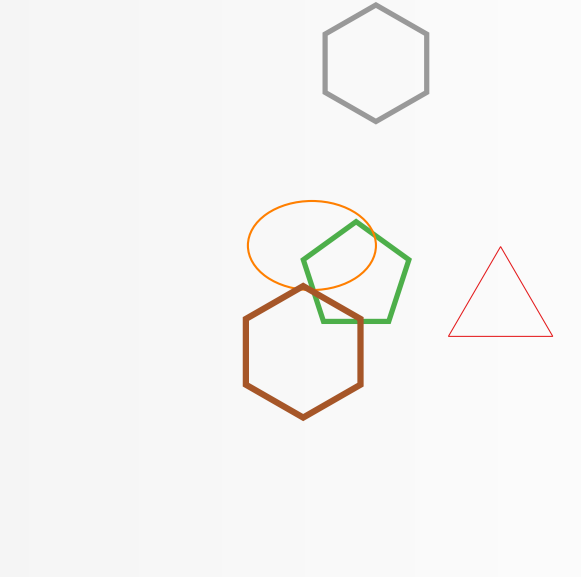[{"shape": "triangle", "thickness": 0.5, "radius": 0.52, "center": [0.861, 0.468]}, {"shape": "pentagon", "thickness": 2.5, "radius": 0.48, "center": [0.613, 0.52]}, {"shape": "oval", "thickness": 1, "radius": 0.55, "center": [0.537, 0.574]}, {"shape": "hexagon", "thickness": 3, "radius": 0.57, "center": [0.522, 0.39]}, {"shape": "hexagon", "thickness": 2.5, "radius": 0.5, "center": [0.647, 0.89]}]